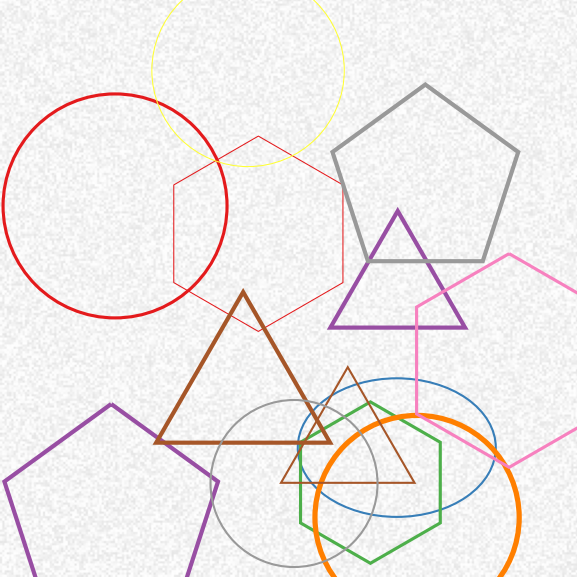[{"shape": "circle", "thickness": 1.5, "radius": 0.97, "center": [0.199, 0.643]}, {"shape": "hexagon", "thickness": 0.5, "radius": 0.85, "center": [0.447, 0.594]}, {"shape": "oval", "thickness": 1, "radius": 0.86, "center": [0.687, 0.224]}, {"shape": "hexagon", "thickness": 1.5, "radius": 0.7, "center": [0.641, 0.163]}, {"shape": "pentagon", "thickness": 2, "radius": 0.97, "center": [0.193, 0.105]}, {"shape": "triangle", "thickness": 2, "radius": 0.67, "center": [0.689, 0.499]}, {"shape": "circle", "thickness": 2.5, "radius": 0.88, "center": [0.722, 0.103]}, {"shape": "circle", "thickness": 0.5, "radius": 0.83, "center": [0.43, 0.877]}, {"shape": "triangle", "thickness": 1, "radius": 0.67, "center": [0.602, 0.23]}, {"shape": "triangle", "thickness": 2, "radius": 0.87, "center": [0.421, 0.32]}, {"shape": "hexagon", "thickness": 1.5, "radius": 0.93, "center": [0.882, 0.375]}, {"shape": "pentagon", "thickness": 2, "radius": 0.85, "center": [0.737, 0.684]}, {"shape": "circle", "thickness": 1, "radius": 0.72, "center": [0.509, 0.162]}]